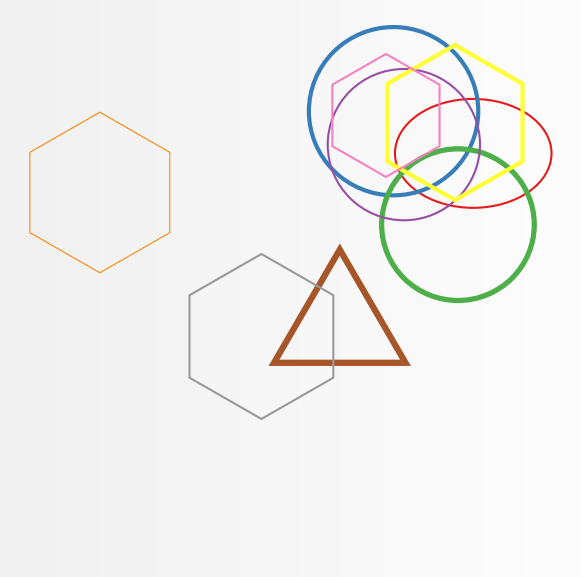[{"shape": "oval", "thickness": 1, "radius": 0.67, "center": [0.814, 0.734]}, {"shape": "circle", "thickness": 2, "radius": 0.73, "center": [0.677, 0.807]}, {"shape": "circle", "thickness": 2.5, "radius": 0.66, "center": [0.788, 0.61]}, {"shape": "circle", "thickness": 1, "radius": 0.65, "center": [0.695, 0.749]}, {"shape": "hexagon", "thickness": 0.5, "radius": 0.7, "center": [0.172, 0.666]}, {"shape": "hexagon", "thickness": 2, "radius": 0.67, "center": [0.783, 0.787]}, {"shape": "triangle", "thickness": 3, "radius": 0.65, "center": [0.585, 0.436]}, {"shape": "hexagon", "thickness": 1, "radius": 0.53, "center": [0.664, 0.799]}, {"shape": "hexagon", "thickness": 1, "radius": 0.71, "center": [0.45, 0.417]}]